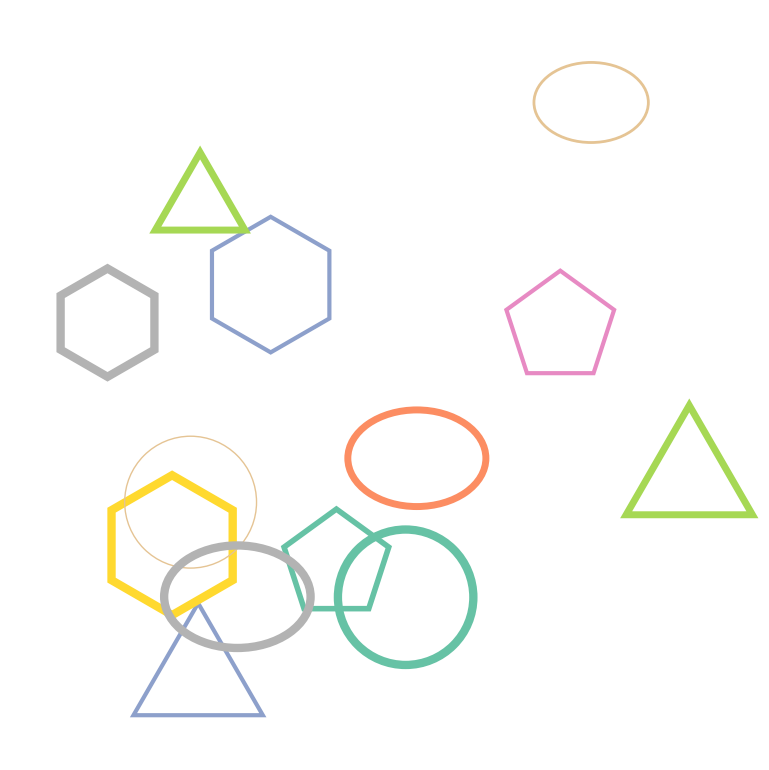[{"shape": "circle", "thickness": 3, "radius": 0.44, "center": [0.527, 0.224]}, {"shape": "pentagon", "thickness": 2, "radius": 0.36, "center": [0.437, 0.267]}, {"shape": "oval", "thickness": 2.5, "radius": 0.45, "center": [0.541, 0.405]}, {"shape": "hexagon", "thickness": 1.5, "radius": 0.44, "center": [0.352, 0.63]}, {"shape": "triangle", "thickness": 1.5, "radius": 0.48, "center": [0.257, 0.12]}, {"shape": "pentagon", "thickness": 1.5, "radius": 0.37, "center": [0.728, 0.575]}, {"shape": "triangle", "thickness": 2.5, "radius": 0.47, "center": [0.895, 0.379]}, {"shape": "triangle", "thickness": 2.5, "radius": 0.34, "center": [0.26, 0.735]}, {"shape": "hexagon", "thickness": 3, "radius": 0.45, "center": [0.224, 0.292]}, {"shape": "oval", "thickness": 1, "radius": 0.37, "center": [0.768, 0.867]}, {"shape": "circle", "thickness": 0.5, "radius": 0.43, "center": [0.248, 0.348]}, {"shape": "hexagon", "thickness": 3, "radius": 0.35, "center": [0.14, 0.581]}, {"shape": "oval", "thickness": 3, "radius": 0.48, "center": [0.308, 0.225]}]